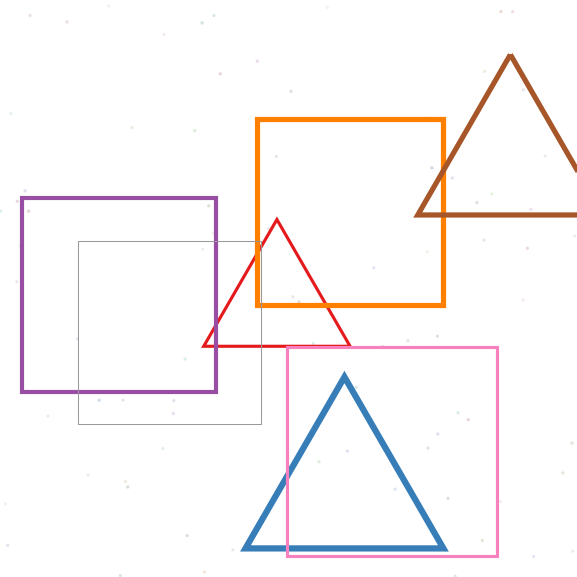[{"shape": "triangle", "thickness": 1.5, "radius": 0.73, "center": [0.479, 0.473]}, {"shape": "triangle", "thickness": 3, "radius": 0.99, "center": [0.596, 0.148]}, {"shape": "square", "thickness": 2, "radius": 0.84, "center": [0.206, 0.489]}, {"shape": "square", "thickness": 2.5, "radius": 0.81, "center": [0.606, 0.632]}, {"shape": "triangle", "thickness": 2.5, "radius": 0.93, "center": [0.884, 0.719]}, {"shape": "square", "thickness": 1.5, "radius": 0.91, "center": [0.679, 0.218]}, {"shape": "square", "thickness": 0.5, "radius": 0.79, "center": [0.293, 0.424]}]